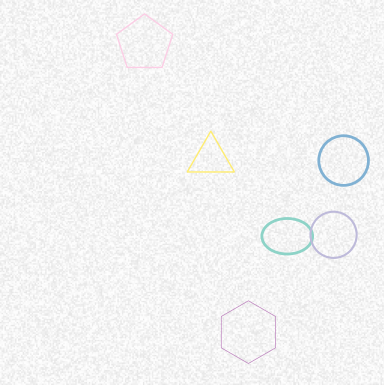[{"shape": "oval", "thickness": 2, "radius": 0.33, "center": [0.746, 0.386]}, {"shape": "circle", "thickness": 1.5, "radius": 0.3, "center": [0.866, 0.39]}, {"shape": "circle", "thickness": 2, "radius": 0.32, "center": [0.893, 0.583]}, {"shape": "pentagon", "thickness": 1, "radius": 0.38, "center": [0.376, 0.887]}, {"shape": "hexagon", "thickness": 0.5, "radius": 0.41, "center": [0.645, 0.137]}, {"shape": "triangle", "thickness": 1, "radius": 0.35, "center": [0.548, 0.589]}]